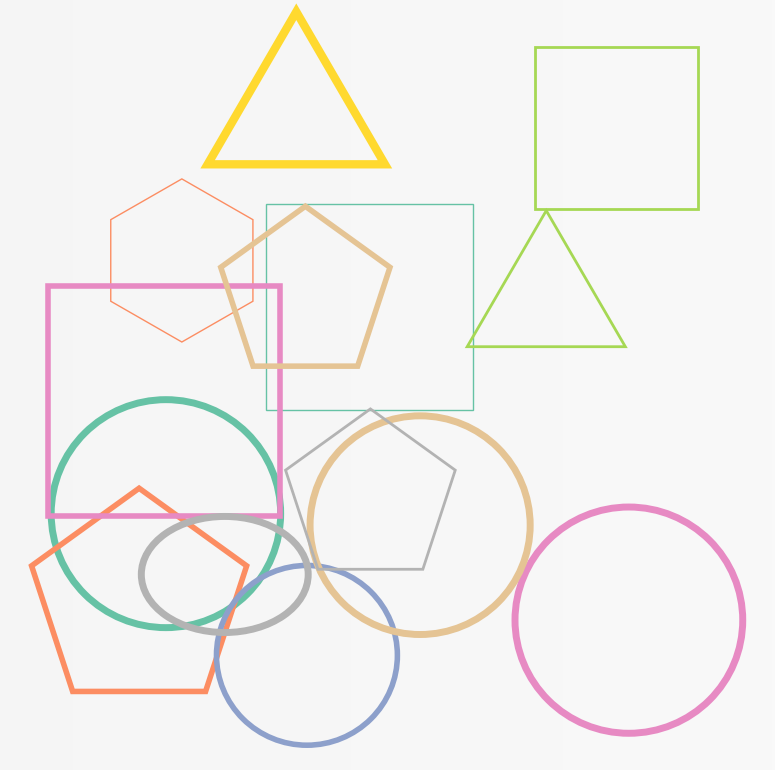[{"shape": "circle", "thickness": 2.5, "radius": 0.74, "center": [0.214, 0.333]}, {"shape": "square", "thickness": 0.5, "radius": 0.67, "center": [0.477, 0.601]}, {"shape": "hexagon", "thickness": 0.5, "radius": 0.53, "center": [0.235, 0.662]}, {"shape": "pentagon", "thickness": 2, "radius": 0.73, "center": [0.18, 0.22]}, {"shape": "circle", "thickness": 2, "radius": 0.58, "center": [0.396, 0.149]}, {"shape": "square", "thickness": 2, "radius": 0.75, "center": [0.211, 0.48]}, {"shape": "circle", "thickness": 2.5, "radius": 0.73, "center": [0.811, 0.195]}, {"shape": "triangle", "thickness": 1, "radius": 0.59, "center": [0.705, 0.609]}, {"shape": "square", "thickness": 1, "radius": 0.53, "center": [0.796, 0.834]}, {"shape": "triangle", "thickness": 3, "radius": 0.66, "center": [0.382, 0.853]}, {"shape": "circle", "thickness": 2.5, "radius": 0.71, "center": [0.542, 0.318]}, {"shape": "pentagon", "thickness": 2, "radius": 0.57, "center": [0.394, 0.617]}, {"shape": "pentagon", "thickness": 1, "radius": 0.58, "center": [0.478, 0.354]}, {"shape": "oval", "thickness": 2.5, "radius": 0.54, "center": [0.29, 0.254]}]